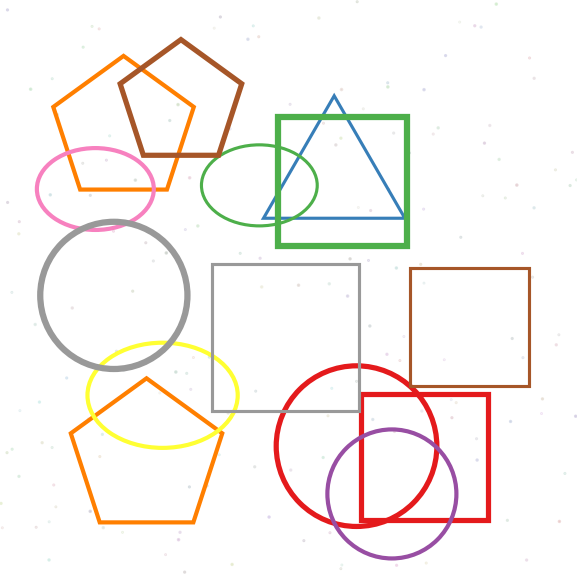[{"shape": "circle", "thickness": 2.5, "radius": 0.7, "center": [0.617, 0.227]}, {"shape": "square", "thickness": 2.5, "radius": 0.55, "center": [0.735, 0.208]}, {"shape": "triangle", "thickness": 1.5, "radius": 0.71, "center": [0.579, 0.692]}, {"shape": "square", "thickness": 3, "radius": 0.56, "center": [0.593, 0.685]}, {"shape": "oval", "thickness": 1.5, "radius": 0.5, "center": [0.449, 0.678]}, {"shape": "circle", "thickness": 2, "radius": 0.56, "center": [0.679, 0.144]}, {"shape": "pentagon", "thickness": 2, "radius": 0.64, "center": [0.214, 0.774]}, {"shape": "pentagon", "thickness": 2, "radius": 0.69, "center": [0.254, 0.206]}, {"shape": "oval", "thickness": 2, "radius": 0.65, "center": [0.282, 0.315]}, {"shape": "square", "thickness": 1.5, "radius": 0.51, "center": [0.813, 0.433]}, {"shape": "pentagon", "thickness": 2.5, "radius": 0.55, "center": [0.313, 0.82]}, {"shape": "oval", "thickness": 2, "radius": 0.51, "center": [0.165, 0.672]}, {"shape": "circle", "thickness": 3, "radius": 0.64, "center": [0.197, 0.488]}, {"shape": "square", "thickness": 1.5, "radius": 0.64, "center": [0.495, 0.414]}]